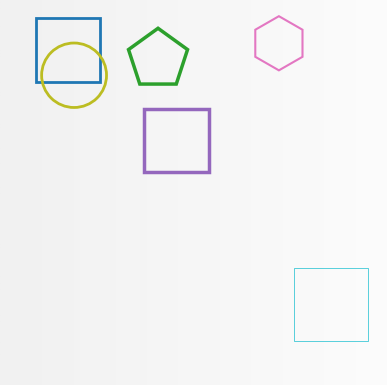[{"shape": "square", "thickness": 2, "radius": 0.41, "center": [0.174, 0.87]}, {"shape": "pentagon", "thickness": 2.5, "radius": 0.4, "center": [0.408, 0.846]}, {"shape": "square", "thickness": 2.5, "radius": 0.41, "center": [0.456, 0.635]}, {"shape": "hexagon", "thickness": 1.5, "radius": 0.35, "center": [0.72, 0.888]}, {"shape": "circle", "thickness": 2, "radius": 0.42, "center": [0.191, 0.805]}, {"shape": "square", "thickness": 0.5, "radius": 0.48, "center": [0.853, 0.209]}]